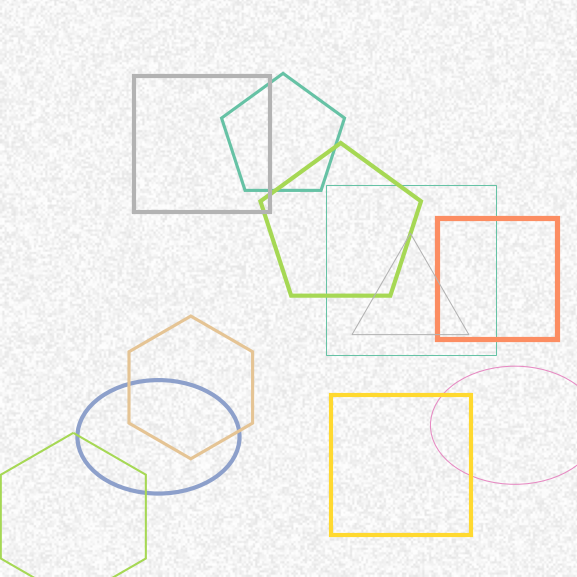[{"shape": "pentagon", "thickness": 1.5, "radius": 0.56, "center": [0.49, 0.76]}, {"shape": "square", "thickness": 0.5, "radius": 0.73, "center": [0.712, 0.532]}, {"shape": "square", "thickness": 2.5, "radius": 0.52, "center": [0.861, 0.517]}, {"shape": "oval", "thickness": 2, "radius": 0.7, "center": [0.274, 0.243]}, {"shape": "oval", "thickness": 0.5, "radius": 0.73, "center": [0.891, 0.263]}, {"shape": "hexagon", "thickness": 1, "radius": 0.73, "center": [0.127, 0.105]}, {"shape": "pentagon", "thickness": 2, "radius": 0.73, "center": [0.59, 0.605]}, {"shape": "square", "thickness": 2, "radius": 0.61, "center": [0.694, 0.193]}, {"shape": "hexagon", "thickness": 1.5, "radius": 0.62, "center": [0.33, 0.328]}, {"shape": "triangle", "thickness": 0.5, "radius": 0.58, "center": [0.711, 0.478]}, {"shape": "square", "thickness": 2, "radius": 0.59, "center": [0.349, 0.75]}]